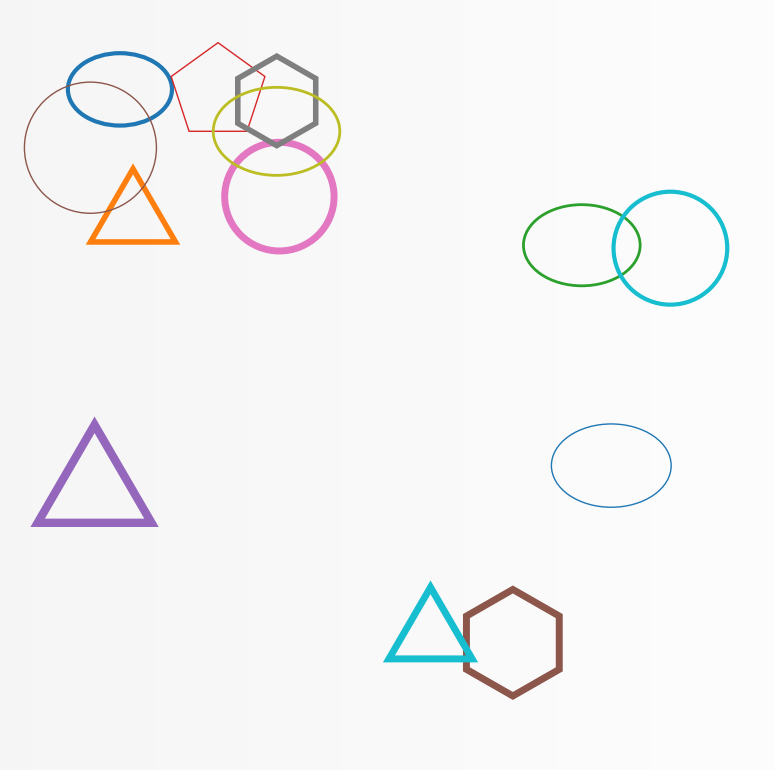[{"shape": "oval", "thickness": 0.5, "radius": 0.39, "center": [0.789, 0.395]}, {"shape": "oval", "thickness": 1.5, "radius": 0.34, "center": [0.155, 0.884]}, {"shape": "triangle", "thickness": 2, "radius": 0.32, "center": [0.172, 0.717]}, {"shape": "oval", "thickness": 1, "radius": 0.38, "center": [0.751, 0.682]}, {"shape": "pentagon", "thickness": 0.5, "radius": 0.32, "center": [0.281, 0.881]}, {"shape": "triangle", "thickness": 3, "radius": 0.42, "center": [0.122, 0.363]}, {"shape": "hexagon", "thickness": 2.5, "radius": 0.35, "center": [0.662, 0.165]}, {"shape": "circle", "thickness": 0.5, "radius": 0.43, "center": [0.117, 0.808]}, {"shape": "circle", "thickness": 2.5, "radius": 0.35, "center": [0.36, 0.745]}, {"shape": "hexagon", "thickness": 2, "radius": 0.29, "center": [0.357, 0.869]}, {"shape": "oval", "thickness": 1, "radius": 0.41, "center": [0.357, 0.829]}, {"shape": "triangle", "thickness": 2.5, "radius": 0.31, "center": [0.556, 0.175]}, {"shape": "circle", "thickness": 1.5, "radius": 0.37, "center": [0.865, 0.678]}]